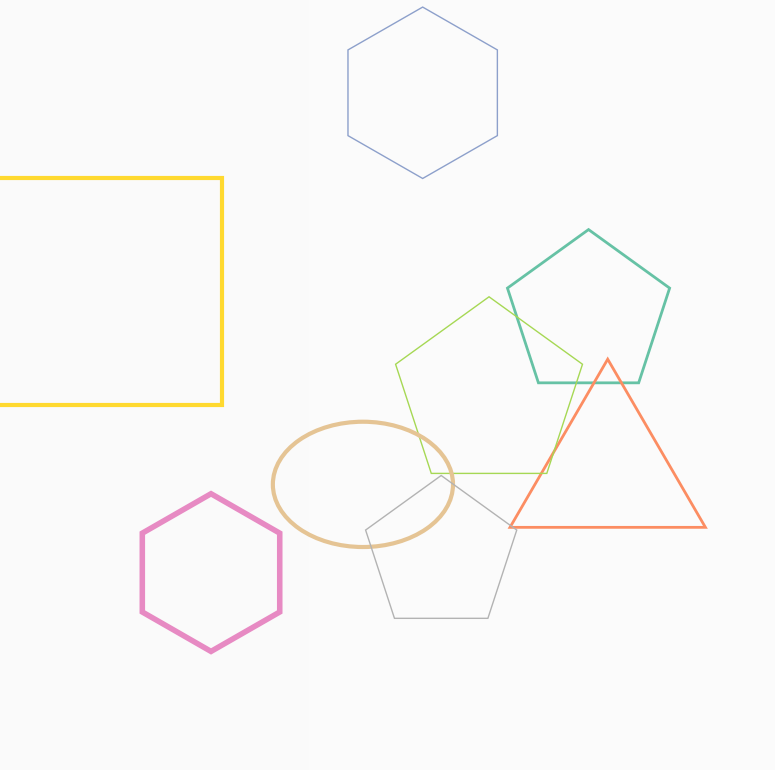[{"shape": "pentagon", "thickness": 1, "radius": 0.55, "center": [0.759, 0.592]}, {"shape": "triangle", "thickness": 1, "radius": 0.73, "center": [0.784, 0.388]}, {"shape": "hexagon", "thickness": 0.5, "radius": 0.56, "center": [0.545, 0.88]}, {"shape": "hexagon", "thickness": 2, "radius": 0.51, "center": [0.272, 0.256]}, {"shape": "pentagon", "thickness": 0.5, "radius": 0.63, "center": [0.631, 0.488]}, {"shape": "square", "thickness": 1.5, "radius": 0.74, "center": [0.138, 0.621]}, {"shape": "oval", "thickness": 1.5, "radius": 0.58, "center": [0.468, 0.371]}, {"shape": "pentagon", "thickness": 0.5, "radius": 0.51, "center": [0.569, 0.28]}]